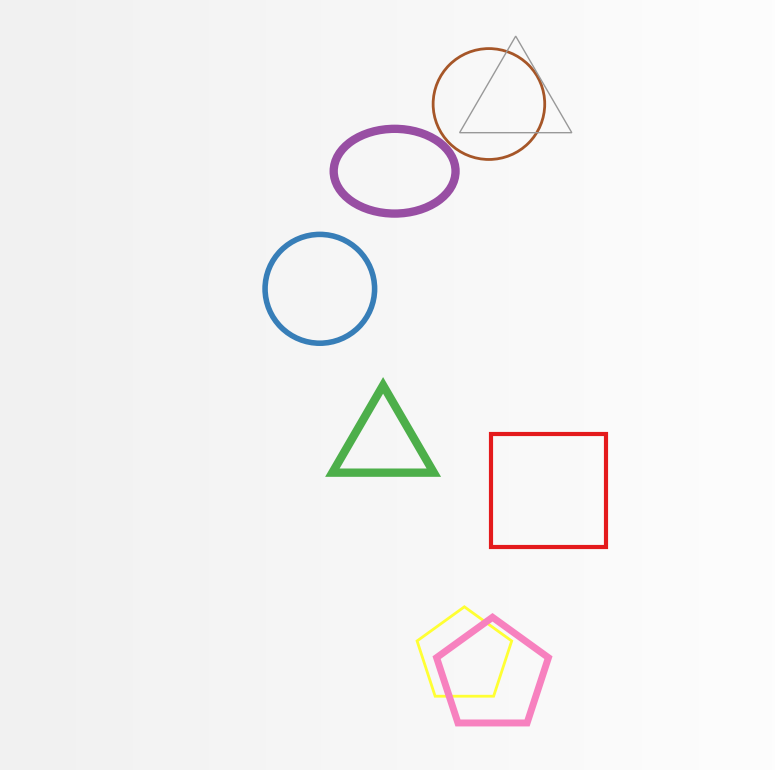[{"shape": "square", "thickness": 1.5, "radius": 0.37, "center": [0.708, 0.363]}, {"shape": "circle", "thickness": 2, "radius": 0.35, "center": [0.413, 0.625]}, {"shape": "triangle", "thickness": 3, "radius": 0.38, "center": [0.494, 0.424]}, {"shape": "oval", "thickness": 3, "radius": 0.39, "center": [0.509, 0.778]}, {"shape": "pentagon", "thickness": 1, "radius": 0.32, "center": [0.599, 0.148]}, {"shape": "circle", "thickness": 1, "radius": 0.36, "center": [0.631, 0.865]}, {"shape": "pentagon", "thickness": 2.5, "radius": 0.38, "center": [0.636, 0.122]}, {"shape": "triangle", "thickness": 0.5, "radius": 0.42, "center": [0.665, 0.869]}]